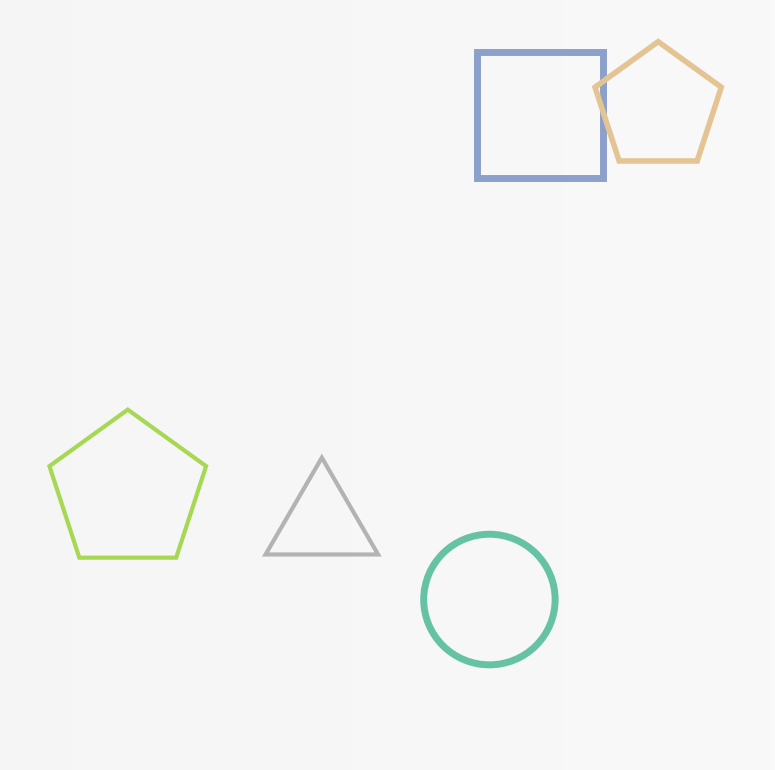[{"shape": "circle", "thickness": 2.5, "radius": 0.42, "center": [0.632, 0.221]}, {"shape": "square", "thickness": 2.5, "radius": 0.41, "center": [0.697, 0.851]}, {"shape": "pentagon", "thickness": 1.5, "radius": 0.53, "center": [0.165, 0.362]}, {"shape": "pentagon", "thickness": 2, "radius": 0.43, "center": [0.849, 0.86]}, {"shape": "triangle", "thickness": 1.5, "radius": 0.42, "center": [0.415, 0.322]}]